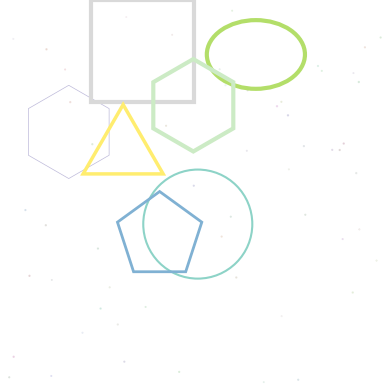[{"shape": "circle", "thickness": 1.5, "radius": 0.71, "center": [0.514, 0.418]}, {"shape": "hexagon", "thickness": 0.5, "radius": 0.61, "center": [0.179, 0.657]}, {"shape": "pentagon", "thickness": 2, "radius": 0.58, "center": [0.415, 0.387]}, {"shape": "oval", "thickness": 3, "radius": 0.64, "center": [0.665, 0.859]}, {"shape": "square", "thickness": 3, "radius": 0.67, "center": [0.37, 0.867]}, {"shape": "hexagon", "thickness": 3, "radius": 0.6, "center": [0.502, 0.727]}, {"shape": "triangle", "thickness": 2.5, "radius": 0.6, "center": [0.32, 0.608]}]